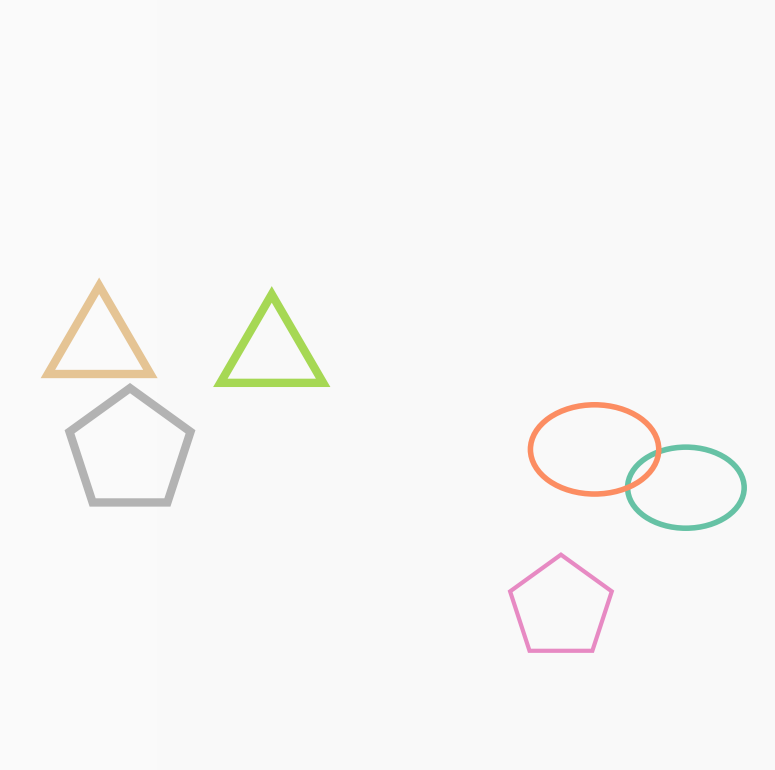[{"shape": "oval", "thickness": 2, "radius": 0.38, "center": [0.885, 0.367]}, {"shape": "oval", "thickness": 2, "radius": 0.41, "center": [0.767, 0.416]}, {"shape": "pentagon", "thickness": 1.5, "radius": 0.34, "center": [0.724, 0.211]}, {"shape": "triangle", "thickness": 3, "radius": 0.38, "center": [0.351, 0.541]}, {"shape": "triangle", "thickness": 3, "radius": 0.38, "center": [0.128, 0.552]}, {"shape": "pentagon", "thickness": 3, "radius": 0.41, "center": [0.168, 0.414]}]